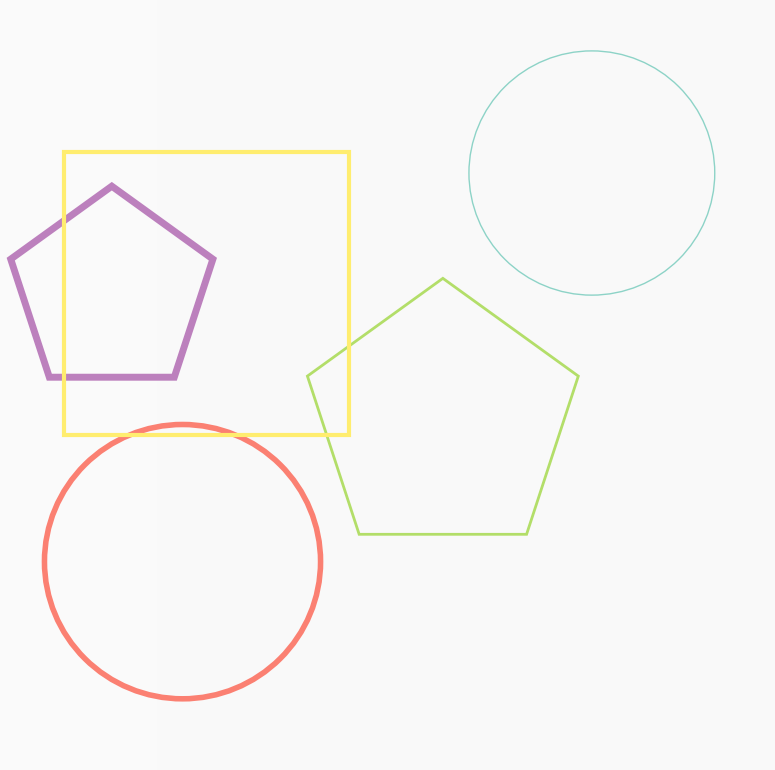[{"shape": "circle", "thickness": 0.5, "radius": 0.79, "center": [0.764, 0.775]}, {"shape": "circle", "thickness": 2, "radius": 0.89, "center": [0.236, 0.271]}, {"shape": "pentagon", "thickness": 1, "radius": 0.92, "center": [0.571, 0.455]}, {"shape": "pentagon", "thickness": 2.5, "radius": 0.69, "center": [0.144, 0.621]}, {"shape": "square", "thickness": 1.5, "radius": 0.92, "center": [0.266, 0.618]}]